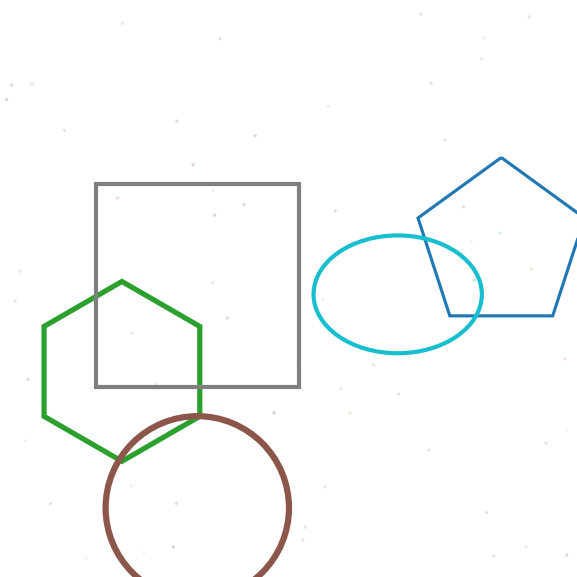[{"shape": "pentagon", "thickness": 1.5, "radius": 0.76, "center": [0.868, 0.575]}, {"shape": "hexagon", "thickness": 2.5, "radius": 0.78, "center": [0.211, 0.356]}, {"shape": "circle", "thickness": 3, "radius": 0.79, "center": [0.342, 0.12]}, {"shape": "square", "thickness": 2, "radius": 0.88, "center": [0.342, 0.505]}, {"shape": "oval", "thickness": 2, "radius": 0.73, "center": [0.689, 0.489]}]